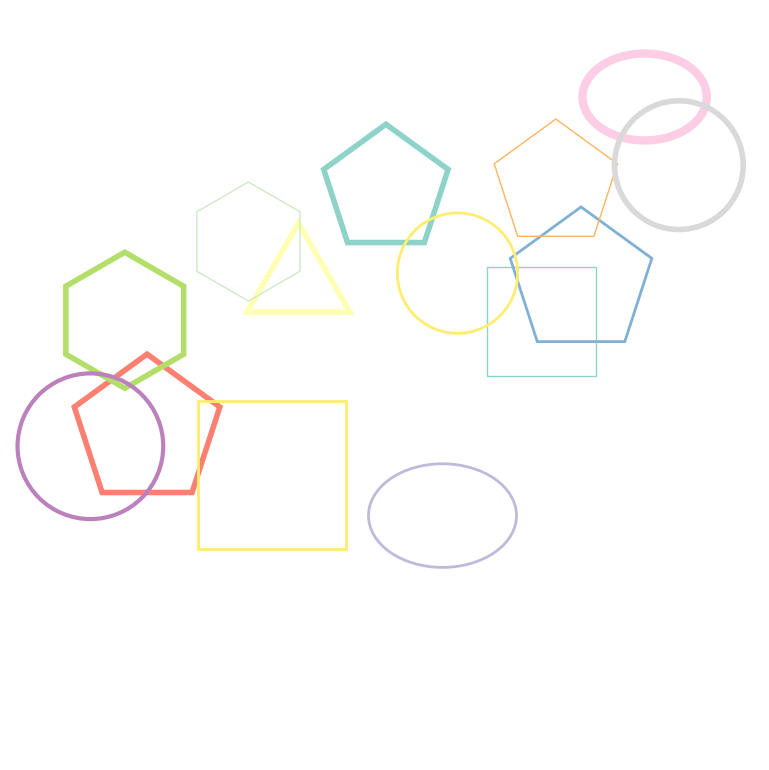[{"shape": "square", "thickness": 0.5, "radius": 0.35, "center": [0.704, 0.582]}, {"shape": "pentagon", "thickness": 2, "radius": 0.42, "center": [0.501, 0.754]}, {"shape": "triangle", "thickness": 2, "radius": 0.38, "center": [0.388, 0.633]}, {"shape": "oval", "thickness": 1, "radius": 0.48, "center": [0.575, 0.33]}, {"shape": "pentagon", "thickness": 2, "radius": 0.5, "center": [0.191, 0.441]}, {"shape": "pentagon", "thickness": 1, "radius": 0.48, "center": [0.755, 0.635]}, {"shape": "pentagon", "thickness": 0.5, "radius": 0.42, "center": [0.722, 0.761]}, {"shape": "hexagon", "thickness": 2, "radius": 0.44, "center": [0.162, 0.584]}, {"shape": "oval", "thickness": 3, "radius": 0.4, "center": [0.837, 0.874]}, {"shape": "circle", "thickness": 2, "radius": 0.42, "center": [0.882, 0.786]}, {"shape": "circle", "thickness": 1.5, "radius": 0.47, "center": [0.117, 0.42]}, {"shape": "hexagon", "thickness": 0.5, "radius": 0.39, "center": [0.323, 0.686]}, {"shape": "square", "thickness": 1, "radius": 0.48, "center": [0.353, 0.383]}, {"shape": "circle", "thickness": 1, "radius": 0.39, "center": [0.594, 0.645]}]